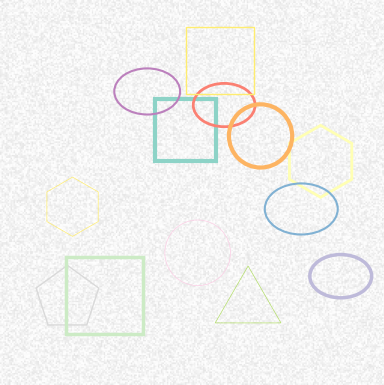[{"shape": "square", "thickness": 3, "radius": 0.4, "center": [0.482, 0.662]}, {"shape": "hexagon", "thickness": 2, "radius": 0.47, "center": [0.833, 0.581]}, {"shape": "oval", "thickness": 2.5, "radius": 0.4, "center": [0.885, 0.283]}, {"shape": "oval", "thickness": 2, "radius": 0.4, "center": [0.582, 0.727]}, {"shape": "oval", "thickness": 1.5, "radius": 0.47, "center": [0.783, 0.457]}, {"shape": "circle", "thickness": 3, "radius": 0.41, "center": [0.677, 0.647]}, {"shape": "triangle", "thickness": 0.5, "radius": 0.49, "center": [0.644, 0.211]}, {"shape": "circle", "thickness": 0.5, "radius": 0.43, "center": [0.513, 0.343]}, {"shape": "pentagon", "thickness": 1, "radius": 0.43, "center": [0.175, 0.225]}, {"shape": "oval", "thickness": 1.5, "radius": 0.43, "center": [0.382, 0.762]}, {"shape": "square", "thickness": 2.5, "radius": 0.5, "center": [0.272, 0.233]}, {"shape": "square", "thickness": 1, "radius": 0.44, "center": [0.571, 0.843]}, {"shape": "hexagon", "thickness": 0.5, "radius": 0.38, "center": [0.188, 0.463]}]